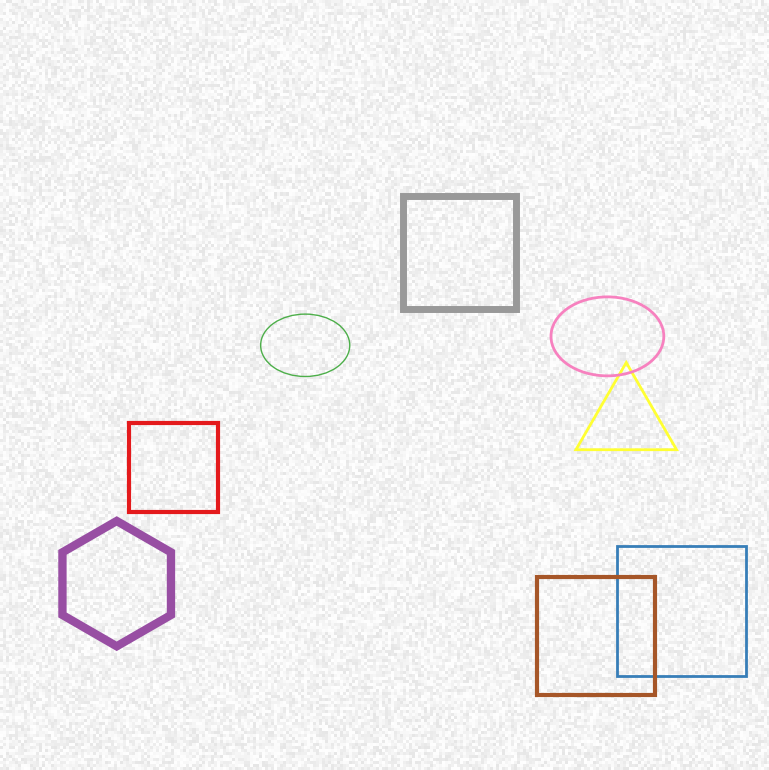[{"shape": "square", "thickness": 1.5, "radius": 0.29, "center": [0.225, 0.393]}, {"shape": "square", "thickness": 1, "radius": 0.42, "center": [0.885, 0.207]}, {"shape": "oval", "thickness": 0.5, "radius": 0.29, "center": [0.396, 0.552]}, {"shape": "hexagon", "thickness": 3, "radius": 0.41, "center": [0.152, 0.242]}, {"shape": "triangle", "thickness": 1, "radius": 0.38, "center": [0.813, 0.454]}, {"shape": "square", "thickness": 1.5, "radius": 0.38, "center": [0.774, 0.174]}, {"shape": "oval", "thickness": 1, "radius": 0.37, "center": [0.789, 0.563]}, {"shape": "square", "thickness": 2.5, "radius": 0.37, "center": [0.597, 0.672]}]